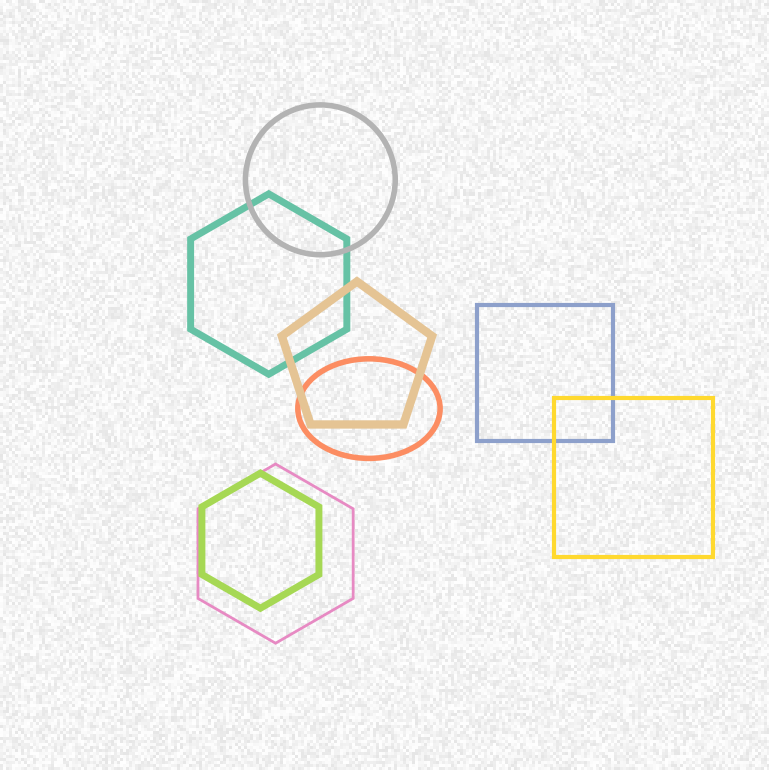[{"shape": "hexagon", "thickness": 2.5, "radius": 0.59, "center": [0.349, 0.631]}, {"shape": "oval", "thickness": 2, "radius": 0.46, "center": [0.479, 0.469]}, {"shape": "square", "thickness": 1.5, "radius": 0.44, "center": [0.708, 0.516]}, {"shape": "hexagon", "thickness": 1, "radius": 0.58, "center": [0.358, 0.281]}, {"shape": "hexagon", "thickness": 2.5, "radius": 0.44, "center": [0.338, 0.298]}, {"shape": "square", "thickness": 1.5, "radius": 0.52, "center": [0.823, 0.38]}, {"shape": "pentagon", "thickness": 3, "radius": 0.51, "center": [0.464, 0.532]}, {"shape": "circle", "thickness": 2, "radius": 0.49, "center": [0.416, 0.766]}]